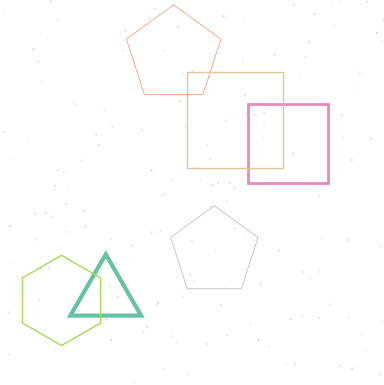[{"shape": "triangle", "thickness": 3, "radius": 0.53, "center": [0.275, 0.233]}, {"shape": "pentagon", "thickness": 0.5, "radius": 0.65, "center": [0.451, 0.859]}, {"shape": "square", "thickness": 2, "radius": 0.51, "center": [0.748, 0.628]}, {"shape": "hexagon", "thickness": 1, "radius": 0.59, "center": [0.16, 0.22]}, {"shape": "square", "thickness": 1, "radius": 0.62, "center": [0.611, 0.688]}, {"shape": "pentagon", "thickness": 0.5, "radius": 0.6, "center": [0.557, 0.346]}]